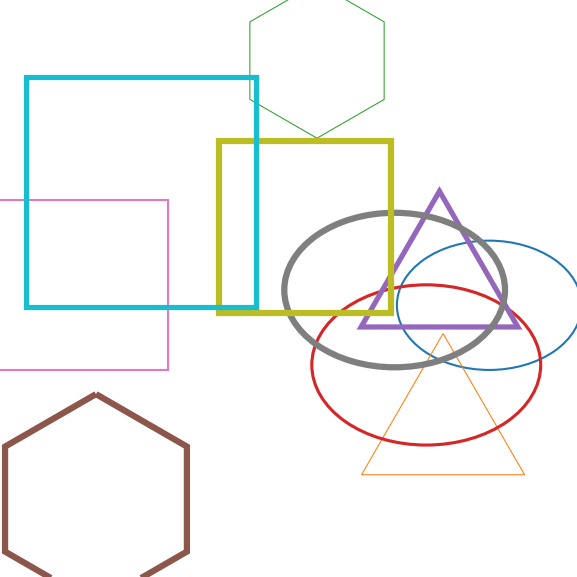[{"shape": "oval", "thickness": 1, "radius": 0.8, "center": [0.847, 0.47]}, {"shape": "triangle", "thickness": 0.5, "radius": 0.82, "center": [0.767, 0.259]}, {"shape": "hexagon", "thickness": 0.5, "radius": 0.67, "center": [0.549, 0.894]}, {"shape": "oval", "thickness": 1.5, "radius": 0.99, "center": [0.738, 0.367]}, {"shape": "triangle", "thickness": 2.5, "radius": 0.78, "center": [0.761, 0.511]}, {"shape": "hexagon", "thickness": 3, "radius": 0.91, "center": [0.166, 0.135]}, {"shape": "square", "thickness": 1, "radius": 0.73, "center": [0.145, 0.505]}, {"shape": "oval", "thickness": 3, "radius": 0.96, "center": [0.683, 0.497]}, {"shape": "square", "thickness": 3, "radius": 0.75, "center": [0.529, 0.606]}, {"shape": "square", "thickness": 2.5, "radius": 1.0, "center": [0.245, 0.667]}]